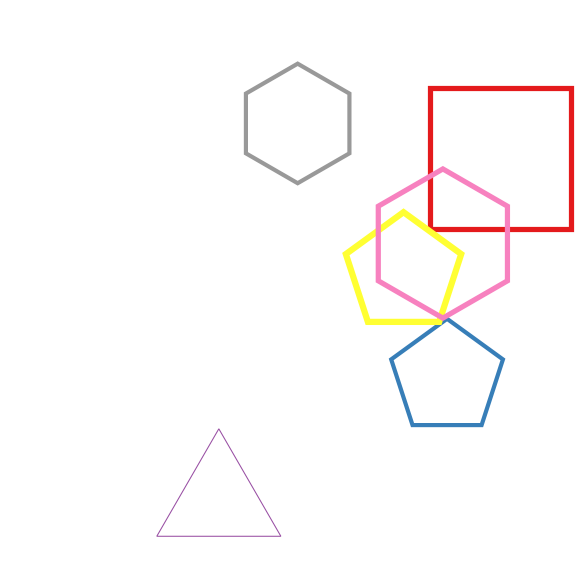[{"shape": "square", "thickness": 2.5, "radius": 0.61, "center": [0.866, 0.724]}, {"shape": "pentagon", "thickness": 2, "radius": 0.51, "center": [0.774, 0.345]}, {"shape": "triangle", "thickness": 0.5, "radius": 0.62, "center": [0.379, 0.133]}, {"shape": "pentagon", "thickness": 3, "radius": 0.53, "center": [0.699, 0.527]}, {"shape": "hexagon", "thickness": 2.5, "radius": 0.65, "center": [0.767, 0.577]}, {"shape": "hexagon", "thickness": 2, "radius": 0.52, "center": [0.515, 0.785]}]